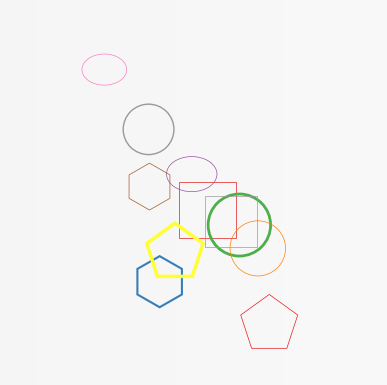[{"shape": "square", "thickness": 0.5, "radius": 0.37, "center": [0.534, 0.455]}, {"shape": "pentagon", "thickness": 0.5, "radius": 0.39, "center": [0.695, 0.158]}, {"shape": "hexagon", "thickness": 1.5, "radius": 0.33, "center": [0.412, 0.268]}, {"shape": "circle", "thickness": 2, "radius": 0.4, "center": [0.618, 0.416]}, {"shape": "oval", "thickness": 0.5, "radius": 0.33, "center": [0.495, 0.548]}, {"shape": "circle", "thickness": 0.5, "radius": 0.36, "center": [0.665, 0.355]}, {"shape": "pentagon", "thickness": 2.5, "radius": 0.38, "center": [0.451, 0.344]}, {"shape": "hexagon", "thickness": 0.5, "radius": 0.3, "center": [0.386, 0.515]}, {"shape": "oval", "thickness": 0.5, "radius": 0.29, "center": [0.269, 0.819]}, {"shape": "circle", "thickness": 1, "radius": 0.33, "center": [0.383, 0.664]}, {"shape": "square", "thickness": 0.5, "radius": 0.33, "center": [0.596, 0.424]}]